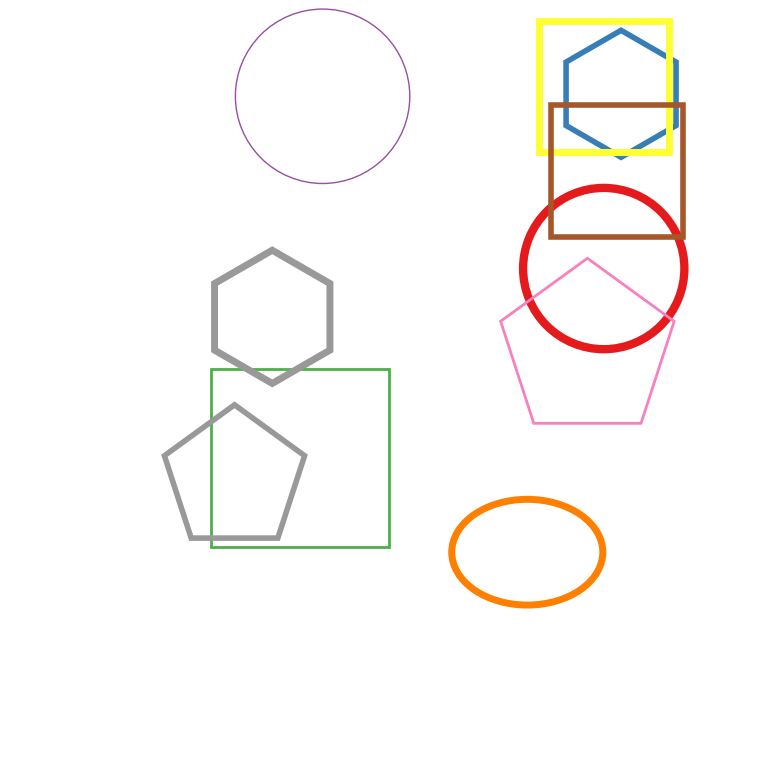[{"shape": "circle", "thickness": 3, "radius": 0.52, "center": [0.784, 0.651]}, {"shape": "hexagon", "thickness": 2, "radius": 0.41, "center": [0.807, 0.878]}, {"shape": "square", "thickness": 1, "radius": 0.58, "center": [0.39, 0.405]}, {"shape": "circle", "thickness": 0.5, "radius": 0.57, "center": [0.419, 0.875]}, {"shape": "oval", "thickness": 2.5, "radius": 0.49, "center": [0.685, 0.283]}, {"shape": "square", "thickness": 2.5, "radius": 0.42, "center": [0.784, 0.888]}, {"shape": "square", "thickness": 2, "radius": 0.43, "center": [0.801, 0.778]}, {"shape": "pentagon", "thickness": 1, "radius": 0.59, "center": [0.763, 0.546]}, {"shape": "pentagon", "thickness": 2, "radius": 0.48, "center": [0.305, 0.379]}, {"shape": "hexagon", "thickness": 2.5, "radius": 0.43, "center": [0.354, 0.589]}]